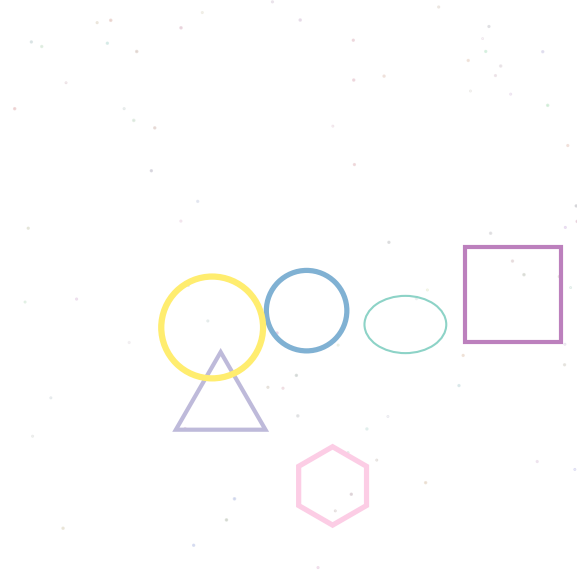[{"shape": "oval", "thickness": 1, "radius": 0.35, "center": [0.702, 0.437]}, {"shape": "triangle", "thickness": 2, "radius": 0.45, "center": [0.382, 0.3]}, {"shape": "circle", "thickness": 2.5, "radius": 0.35, "center": [0.531, 0.461]}, {"shape": "hexagon", "thickness": 2.5, "radius": 0.34, "center": [0.576, 0.158]}, {"shape": "square", "thickness": 2, "radius": 0.41, "center": [0.888, 0.489]}, {"shape": "circle", "thickness": 3, "radius": 0.44, "center": [0.367, 0.432]}]